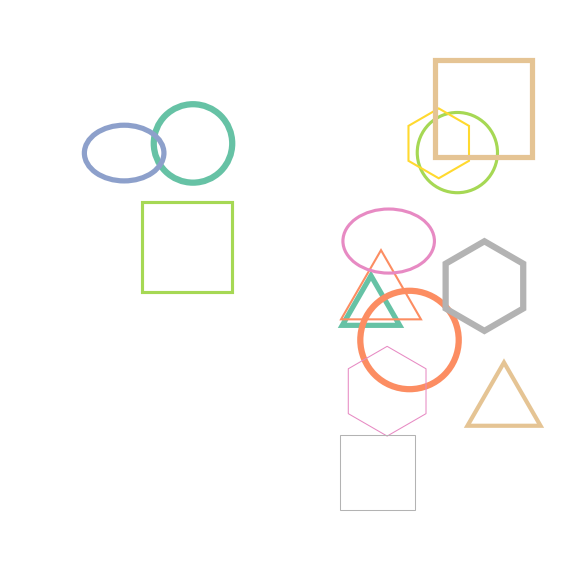[{"shape": "triangle", "thickness": 2.5, "radius": 0.29, "center": [0.642, 0.464]}, {"shape": "circle", "thickness": 3, "radius": 0.34, "center": [0.334, 0.751]}, {"shape": "circle", "thickness": 3, "radius": 0.43, "center": [0.709, 0.41]}, {"shape": "triangle", "thickness": 1, "radius": 0.4, "center": [0.66, 0.486]}, {"shape": "oval", "thickness": 2.5, "radius": 0.34, "center": [0.215, 0.734]}, {"shape": "oval", "thickness": 1.5, "radius": 0.4, "center": [0.673, 0.582]}, {"shape": "hexagon", "thickness": 0.5, "radius": 0.39, "center": [0.67, 0.322]}, {"shape": "square", "thickness": 1.5, "radius": 0.39, "center": [0.323, 0.571]}, {"shape": "circle", "thickness": 1.5, "radius": 0.35, "center": [0.792, 0.735]}, {"shape": "hexagon", "thickness": 1, "radius": 0.3, "center": [0.76, 0.751]}, {"shape": "triangle", "thickness": 2, "radius": 0.37, "center": [0.873, 0.298]}, {"shape": "square", "thickness": 2.5, "radius": 0.42, "center": [0.837, 0.811]}, {"shape": "hexagon", "thickness": 3, "radius": 0.39, "center": [0.839, 0.504]}, {"shape": "square", "thickness": 0.5, "radius": 0.32, "center": [0.654, 0.182]}]